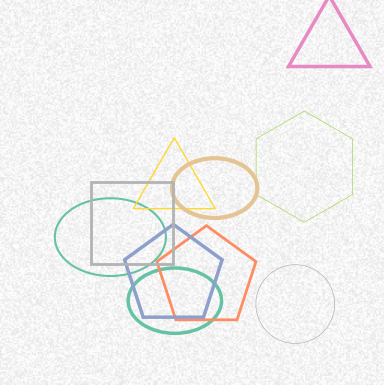[{"shape": "oval", "thickness": 2.5, "radius": 0.61, "center": [0.454, 0.219]}, {"shape": "oval", "thickness": 1.5, "radius": 0.72, "center": [0.287, 0.384]}, {"shape": "pentagon", "thickness": 2, "radius": 0.68, "center": [0.536, 0.279]}, {"shape": "pentagon", "thickness": 2.5, "radius": 0.67, "center": [0.45, 0.284]}, {"shape": "triangle", "thickness": 2.5, "radius": 0.61, "center": [0.855, 0.888]}, {"shape": "hexagon", "thickness": 0.5, "radius": 0.72, "center": [0.791, 0.567]}, {"shape": "triangle", "thickness": 1, "radius": 0.61, "center": [0.453, 0.52]}, {"shape": "oval", "thickness": 3, "radius": 0.55, "center": [0.557, 0.512]}, {"shape": "circle", "thickness": 0.5, "radius": 0.51, "center": [0.767, 0.21]}, {"shape": "square", "thickness": 2, "radius": 0.53, "center": [0.343, 0.42]}]